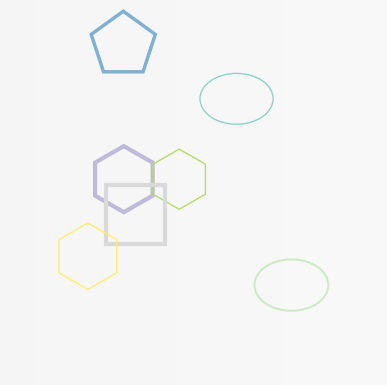[{"shape": "oval", "thickness": 1, "radius": 0.47, "center": [0.61, 0.743]}, {"shape": "hexagon", "thickness": 3, "radius": 0.43, "center": [0.32, 0.535]}, {"shape": "pentagon", "thickness": 2.5, "radius": 0.43, "center": [0.318, 0.884]}, {"shape": "hexagon", "thickness": 1, "radius": 0.39, "center": [0.462, 0.535]}, {"shape": "square", "thickness": 3, "radius": 0.38, "center": [0.35, 0.442]}, {"shape": "oval", "thickness": 1.5, "radius": 0.48, "center": [0.752, 0.26]}, {"shape": "hexagon", "thickness": 1, "radius": 0.43, "center": [0.227, 0.335]}]